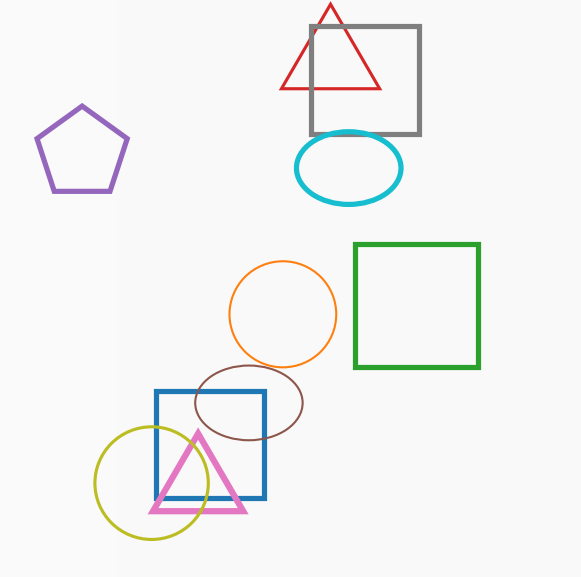[{"shape": "square", "thickness": 2.5, "radius": 0.46, "center": [0.361, 0.229]}, {"shape": "circle", "thickness": 1, "radius": 0.46, "center": [0.487, 0.455]}, {"shape": "square", "thickness": 2.5, "radius": 0.53, "center": [0.717, 0.47]}, {"shape": "triangle", "thickness": 1.5, "radius": 0.49, "center": [0.569, 0.894]}, {"shape": "pentagon", "thickness": 2.5, "radius": 0.41, "center": [0.141, 0.734]}, {"shape": "oval", "thickness": 1, "radius": 0.46, "center": [0.428, 0.301]}, {"shape": "triangle", "thickness": 3, "radius": 0.45, "center": [0.341, 0.159]}, {"shape": "square", "thickness": 2.5, "radius": 0.47, "center": [0.628, 0.86]}, {"shape": "circle", "thickness": 1.5, "radius": 0.49, "center": [0.261, 0.163]}, {"shape": "oval", "thickness": 2.5, "radius": 0.45, "center": [0.6, 0.708]}]